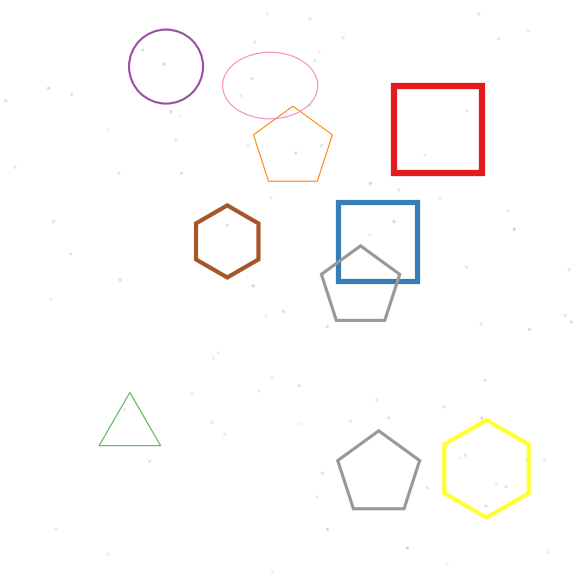[{"shape": "square", "thickness": 3, "radius": 0.38, "center": [0.758, 0.774]}, {"shape": "square", "thickness": 2.5, "radius": 0.34, "center": [0.654, 0.582]}, {"shape": "triangle", "thickness": 0.5, "radius": 0.31, "center": [0.225, 0.258]}, {"shape": "circle", "thickness": 1, "radius": 0.32, "center": [0.288, 0.884]}, {"shape": "pentagon", "thickness": 0.5, "radius": 0.36, "center": [0.507, 0.743]}, {"shape": "hexagon", "thickness": 2, "radius": 0.42, "center": [0.842, 0.187]}, {"shape": "hexagon", "thickness": 2, "radius": 0.31, "center": [0.394, 0.581]}, {"shape": "oval", "thickness": 0.5, "radius": 0.41, "center": [0.468, 0.851]}, {"shape": "pentagon", "thickness": 1.5, "radius": 0.37, "center": [0.656, 0.179]}, {"shape": "pentagon", "thickness": 1.5, "radius": 0.36, "center": [0.624, 0.502]}]